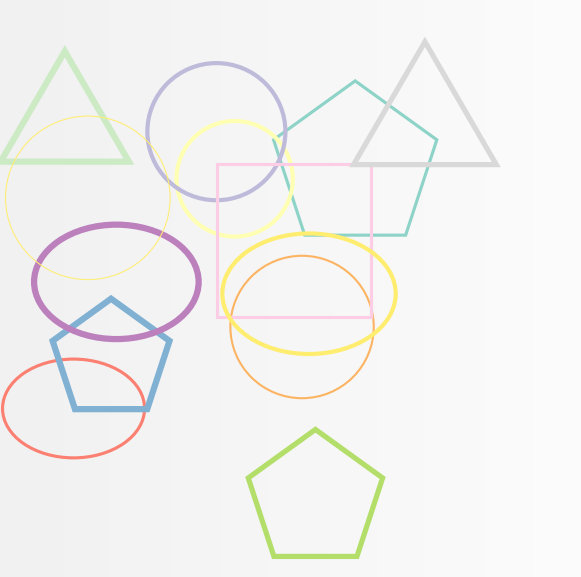[{"shape": "pentagon", "thickness": 1.5, "radius": 0.74, "center": [0.611, 0.711]}, {"shape": "circle", "thickness": 2, "radius": 0.5, "center": [0.404, 0.69]}, {"shape": "circle", "thickness": 2, "radius": 0.59, "center": [0.372, 0.771]}, {"shape": "oval", "thickness": 1.5, "radius": 0.61, "center": [0.127, 0.292]}, {"shape": "pentagon", "thickness": 3, "radius": 0.53, "center": [0.191, 0.376]}, {"shape": "circle", "thickness": 1, "radius": 0.62, "center": [0.52, 0.433]}, {"shape": "pentagon", "thickness": 2.5, "radius": 0.61, "center": [0.543, 0.134]}, {"shape": "square", "thickness": 1.5, "radius": 0.66, "center": [0.505, 0.582]}, {"shape": "triangle", "thickness": 2.5, "radius": 0.71, "center": [0.731, 0.785]}, {"shape": "oval", "thickness": 3, "radius": 0.71, "center": [0.2, 0.511]}, {"shape": "triangle", "thickness": 3, "radius": 0.64, "center": [0.111, 0.783]}, {"shape": "circle", "thickness": 0.5, "radius": 0.71, "center": [0.151, 0.656]}, {"shape": "oval", "thickness": 2, "radius": 0.75, "center": [0.532, 0.49]}]